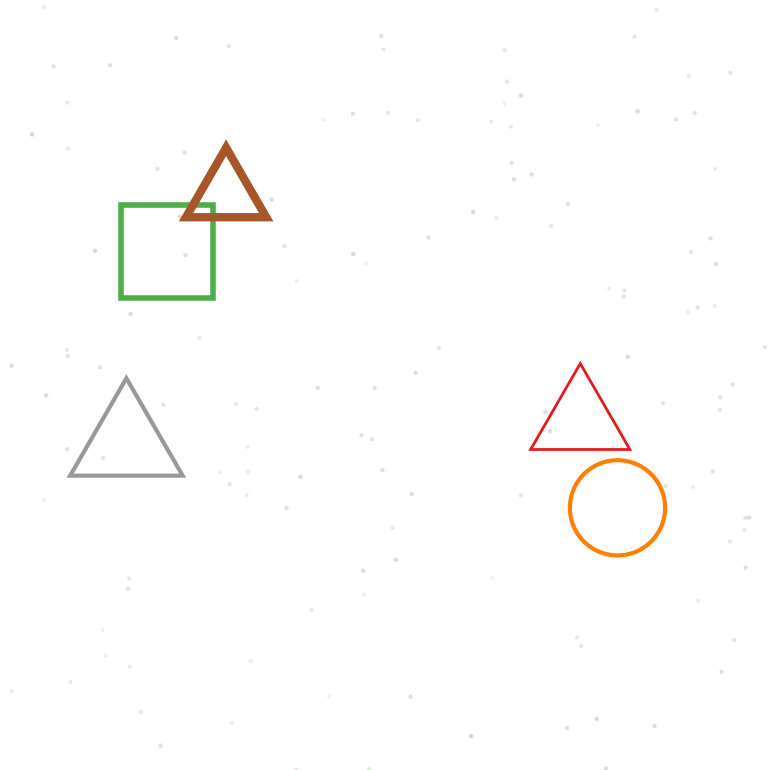[{"shape": "triangle", "thickness": 1, "radius": 0.37, "center": [0.754, 0.453]}, {"shape": "square", "thickness": 2, "radius": 0.3, "center": [0.217, 0.674]}, {"shape": "circle", "thickness": 1.5, "radius": 0.31, "center": [0.802, 0.34]}, {"shape": "triangle", "thickness": 3, "radius": 0.3, "center": [0.294, 0.748]}, {"shape": "triangle", "thickness": 1.5, "radius": 0.42, "center": [0.164, 0.424]}]